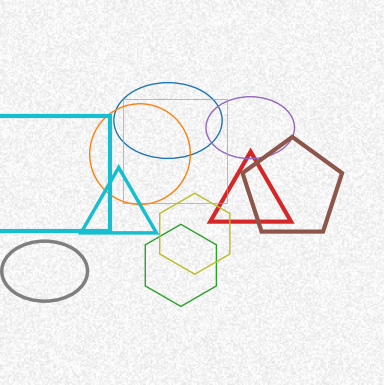[{"shape": "oval", "thickness": 1, "radius": 0.7, "center": [0.436, 0.687]}, {"shape": "circle", "thickness": 1, "radius": 0.65, "center": [0.364, 0.6]}, {"shape": "hexagon", "thickness": 1, "radius": 0.53, "center": [0.47, 0.311]}, {"shape": "triangle", "thickness": 3, "radius": 0.61, "center": [0.651, 0.485]}, {"shape": "oval", "thickness": 1, "radius": 0.57, "center": [0.65, 0.668]}, {"shape": "pentagon", "thickness": 3, "radius": 0.68, "center": [0.759, 0.508]}, {"shape": "square", "thickness": 0.5, "radius": 0.68, "center": [0.454, 0.609]}, {"shape": "oval", "thickness": 2.5, "radius": 0.56, "center": [0.116, 0.296]}, {"shape": "hexagon", "thickness": 1, "radius": 0.53, "center": [0.506, 0.393]}, {"shape": "triangle", "thickness": 2.5, "radius": 0.57, "center": [0.308, 0.452]}, {"shape": "square", "thickness": 3, "radius": 0.75, "center": [0.136, 0.548]}]